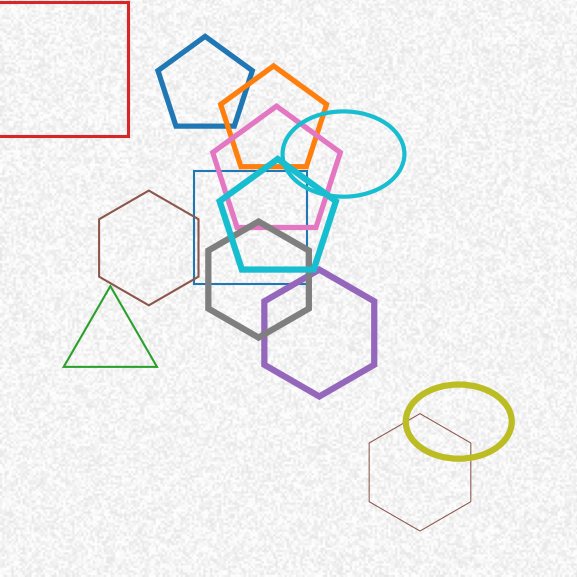[{"shape": "square", "thickness": 1, "radius": 0.49, "center": [0.434, 0.605]}, {"shape": "pentagon", "thickness": 2.5, "radius": 0.43, "center": [0.355, 0.85]}, {"shape": "pentagon", "thickness": 2.5, "radius": 0.48, "center": [0.474, 0.789]}, {"shape": "triangle", "thickness": 1, "radius": 0.47, "center": [0.191, 0.41]}, {"shape": "square", "thickness": 1.5, "radius": 0.58, "center": [0.107, 0.88]}, {"shape": "hexagon", "thickness": 3, "radius": 0.55, "center": [0.553, 0.422]}, {"shape": "hexagon", "thickness": 1, "radius": 0.5, "center": [0.258, 0.57]}, {"shape": "hexagon", "thickness": 0.5, "radius": 0.51, "center": [0.727, 0.181]}, {"shape": "pentagon", "thickness": 2.5, "radius": 0.58, "center": [0.479, 0.699]}, {"shape": "hexagon", "thickness": 3, "radius": 0.5, "center": [0.448, 0.515]}, {"shape": "oval", "thickness": 3, "radius": 0.46, "center": [0.794, 0.269]}, {"shape": "pentagon", "thickness": 3, "radius": 0.53, "center": [0.481, 0.618]}, {"shape": "oval", "thickness": 2, "radius": 0.53, "center": [0.595, 0.732]}]